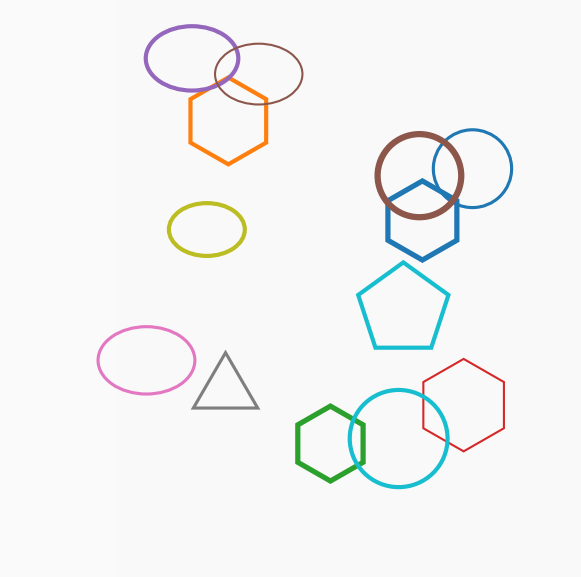[{"shape": "circle", "thickness": 1.5, "radius": 0.34, "center": [0.813, 0.707]}, {"shape": "hexagon", "thickness": 2.5, "radius": 0.34, "center": [0.727, 0.617]}, {"shape": "hexagon", "thickness": 2, "radius": 0.38, "center": [0.393, 0.79]}, {"shape": "hexagon", "thickness": 2.5, "radius": 0.32, "center": [0.569, 0.231]}, {"shape": "hexagon", "thickness": 1, "radius": 0.4, "center": [0.798, 0.298]}, {"shape": "oval", "thickness": 2, "radius": 0.4, "center": [0.33, 0.898]}, {"shape": "circle", "thickness": 3, "radius": 0.36, "center": [0.722, 0.695]}, {"shape": "oval", "thickness": 1, "radius": 0.38, "center": [0.445, 0.871]}, {"shape": "oval", "thickness": 1.5, "radius": 0.42, "center": [0.252, 0.375]}, {"shape": "triangle", "thickness": 1.5, "radius": 0.32, "center": [0.388, 0.325]}, {"shape": "oval", "thickness": 2, "radius": 0.33, "center": [0.356, 0.602]}, {"shape": "circle", "thickness": 2, "radius": 0.42, "center": [0.686, 0.24]}, {"shape": "pentagon", "thickness": 2, "radius": 0.41, "center": [0.694, 0.463]}]